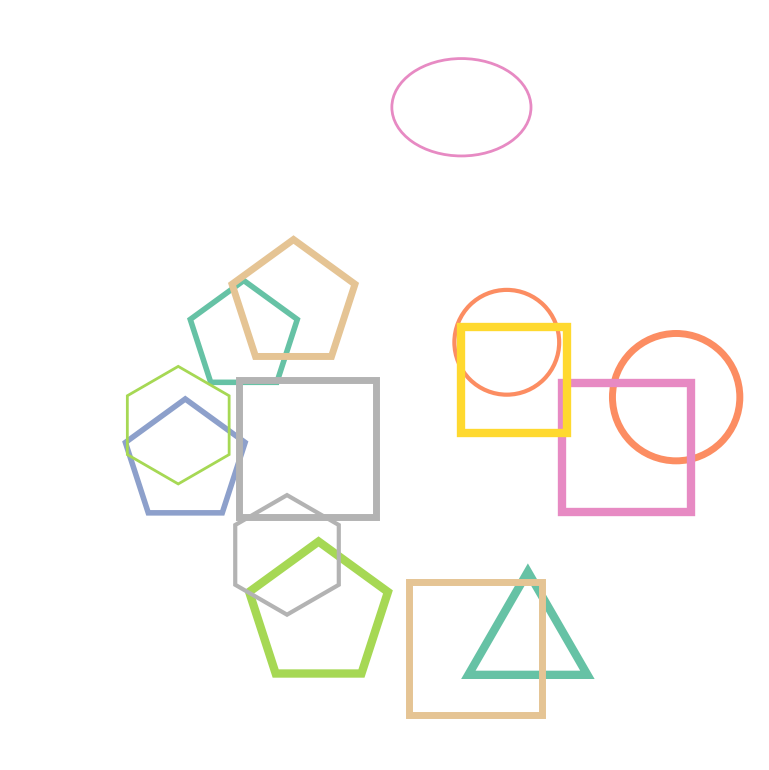[{"shape": "pentagon", "thickness": 2, "radius": 0.37, "center": [0.317, 0.563]}, {"shape": "triangle", "thickness": 3, "radius": 0.45, "center": [0.686, 0.168]}, {"shape": "circle", "thickness": 1.5, "radius": 0.34, "center": [0.658, 0.555]}, {"shape": "circle", "thickness": 2.5, "radius": 0.41, "center": [0.878, 0.484]}, {"shape": "pentagon", "thickness": 2, "radius": 0.41, "center": [0.241, 0.4]}, {"shape": "oval", "thickness": 1, "radius": 0.45, "center": [0.599, 0.861]}, {"shape": "square", "thickness": 3, "radius": 0.42, "center": [0.814, 0.419]}, {"shape": "hexagon", "thickness": 1, "radius": 0.38, "center": [0.231, 0.448]}, {"shape": "pentagon", "thickness": 3, "radius": 0.47, "center": [0.414, 0.202]}, {"shape": "square", "thickness": 3, "radius": 0.34, "center": [0.667, 0.507]}, {"shape": "square", "thickness": 2.5, "radius": 0.43, "center": [0.617, 0.158]}, {"shape": "pentagon", "thickness": 2.5, "radius": 0.42, "center": [0.381, 0.605]}, {"shape": "hexagon", "thickness": 1.5, "radius": 0.39, "center": [0.373, 0.279]}, {"shape": "square", "thickness": 2.5, "radius": 0.45, "center": [0.399, 0.417]}]